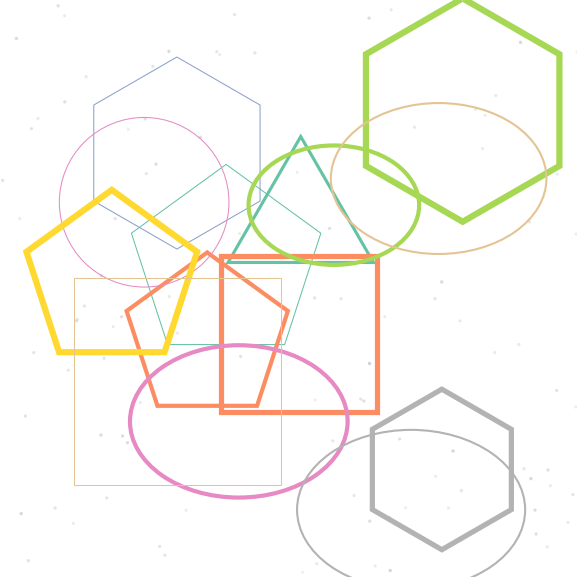[{"shape": "pentagon", "thickness": 0.5, "radius": 0.86, "center": [0.392, 0.542]}, {"shape": "triangle", "thickness": 1.5, "radius": 0.73, "center": [0.521, 0.617]}, {"shape": "square", "thickness": 2.5, "radius": 0.68, "center": [0.518, 0.421]}, {"shape": "pentagon", "thickness": 2, "radius": 0.73, "center": [0.359, 0.415]}, {"shape": "hexagon", "thickness": 0.5, "radius": 0.83, "center": [0.306, 0.734]}, {"shape": "oval", "thickness": 2, "radius": 0.94, "center": [0.413, 0.269]}, {"shape": "circle", "thickness": 0.5, "radius": 0.73, "center": [0.25, 0.649]}, {"shape": "oval", "thickness": 2, "radius": 0.74, "center": [0.578, 0.644]}, {"shape": "hexagon", "thickness": 3, "radius": 0.97, "center": [0.801, 0.809]}, {"shape": "pentagon", "thickness": 3, "radius": 0.78, "center": [0.194, 0.515]}, {"shape": "oval", "thickness": 1, "radius": 0.93, "center": [0.76, 0.69]}, {"shape": "square", "thickness": 0.5, "radius": 0.9, "center": [0.307, 0.339]}, {"shape": "hexagon", "thickness": 2.5, "radius": 0.69, "center": [0.765, 0.186]}, {"shape": "oval", "thickness": 1, "radius": 0.99, "center": [0.712, 0.117]}]